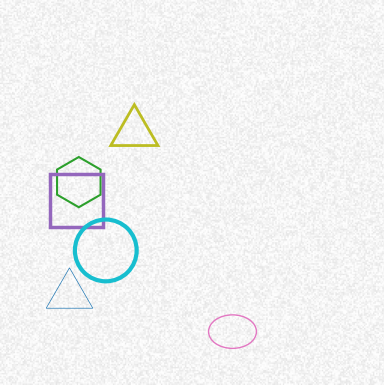[{"shape": "triangle", "thickness": 0.5, "radius": 0.35, "center": [0.181, 0.234]}, {"shape": "hexagon", "thickness": 1.5, "radius": 0.33, "center": [0.205, 0.527]}, {"shape": "square", "thickness": 2.5, "radius": 0.35, "center": [0.199, 0.478]}, {"shape": "oval", "thickness": 1, "radius": 0.31, "center": [0.604, 0.139]}, {"shape": "triangle", "thickness": 2, "radius": 0.35, "center": [0.349, 0.657]}, {"shape": "circle", "thickness": 3, "radius": 0.4, "center": [0.275, 0.35]}]